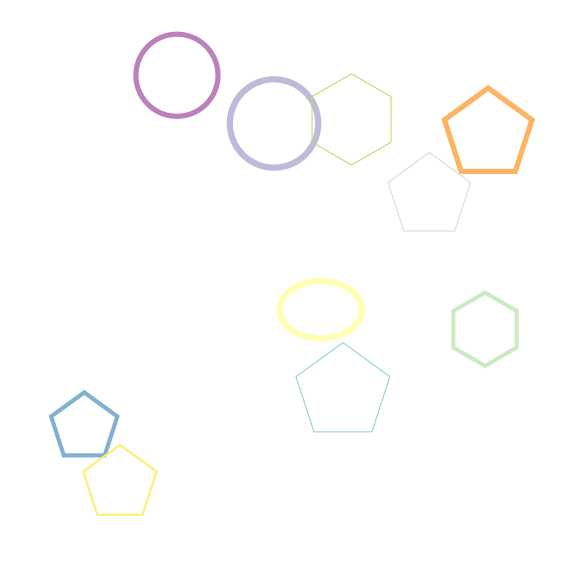[{"shape": "pentagon", "thickness": 0.5, "radius": 0.43, "center": [0.594, 0.32]}, {"shape": "oval", "thickness": 3, "radius": 0.36, "center": [0.555, 0.463]}, {"shape": "circle", "thickness": 3, "radius": 0.38, "center": [0.475, 0.785]}, {"shape": "pentagon", "thickness": 2, "radius": 0.3, "center": [0.146, 0.259]}, {"shape": "pentagon", "thickness": 2.5, "radius": 0.4, "center": [0.845, 0.767]}, {"shape": "hexagon", "thickness": 0.5, "radius": 0.39, "center": [0.609, 0.792]}, {"shape": "pentagon", "thickness": 0.5, "radius": 0.38, "center": [0.743, 0.66]}, {"shape": "circle", "thickness": 2.5, "radius": 0.36, "center": [0.306, 0.869]}, {"shape": "hexagon", "thickness": 2, "radius": 0.32, "center": [0.84, 0.429]}, {"shape": "pentagon", "thickness": 1, "radius": 0.33, "center": [0.208, 0.162]}]